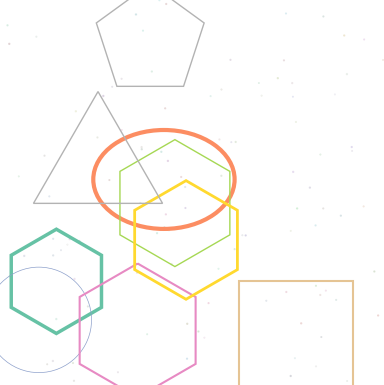[{"shape": "hexagon", "thickness": 2.5, "radius": 0.68, "center": [0.146, 0.269]}, {"shape": "oval", "thickness": 3, "radius": 0.92, "center": [0.426, 0.534]}, {"shape": "circle", "thickness": 0.5, "radius": 0.68, "center": [0.101, 0.169]}, {"shape": "hexagon", "thickness": 1.5, "radius": 0.87, "center": [0.357, 0.142]}, {"shape": "hexagon", "thickness": 1, "radius": 0.82, "center": [0.454, 0.472]}, {"shape": "hexagon", "thickness": 2, "radius": 0.77, "center": [0.483, 0.377]}, {"shape": "square", "thickness": 1.5, "radius": 0.74, "center": [0.768, 0.12]}, {"shape": "triangle", "thickness": 1, "radius": 0.97, "center": [0.255, 0.569]}, {"shape": "pentagon", "thickness": 1, "radius": 0.74, "center": [0.39, 0.895]}]